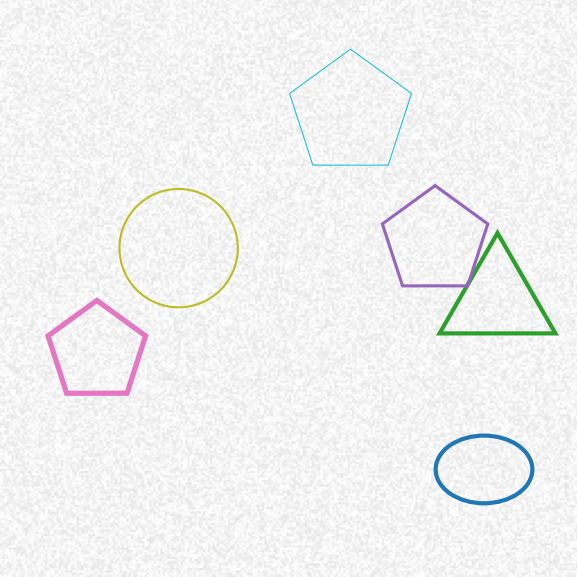[{"shape": "oval", "thickness": 2, "radius": 0.42, "center": [0.838, 0.186]}, {"shape": "triangle", "thickness": 2, "radius": 0.58, "center": [0.861, 0.48]}, {"shape": "pentagon", "thickness": 1.5, "radius": 0.48, "center": [0.753, 0.582]}, {"shape": "pentagon", "thickness": 2.5, "radius": 0.44, "center": [0.168, 0.39]}, {"shape": "circle", "thickness": 1, "radius": 0.51, "center": [0.309, 0.569]}, {"shape": "pentagon", "thickness": 0.5, "radius": 0.56, "center": [0.607, 0.803]}]